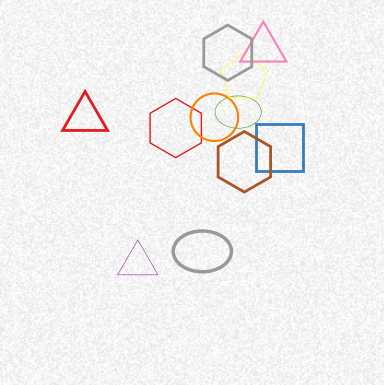[{"shape": "triangle", "thickness": 2, "radius": 0.34, "center": [0.221, 0.695]}, {"shape": "hexagon", "thickness": 1, "radius": 0.38, "center": [0.456, 0.667]}, {"shape": "square", "thickness": 2, "radius": 0.3, "center": [0.725, 0.618]}, {"shape": "oval", "thickness": 0.5, "radius": 0.3, "center": [0.619, 0.709]}, {"shape": "triangle", "thickness": 0.5, "radius": 0.3, "center": [0.358, 0.316]}, {"shape": "circle", "thickness": 1.5, "radius": 0.31, "center": [0.557, 0.695]}, {"shape": "pentagon", "thickness": 0.5, "radius": 0.32, "center": [0.634, 0.798]}, {"shape": "hexagon", "thickness": 2, "radius": 0.39, "center": [0.635, 0.58]}, {"shape": "triangle", "thickness": 1.5, "radius": 0.35, "center": [0.684, 0.875]}, {"shape": "hexagon", "thickness": 2, "radius": 0.36, "center": [0.592, 0.863]}, {"shape": "oval", "thickness": 2.5, "radius": 0.38, "center": [0.526, 0.347]}]